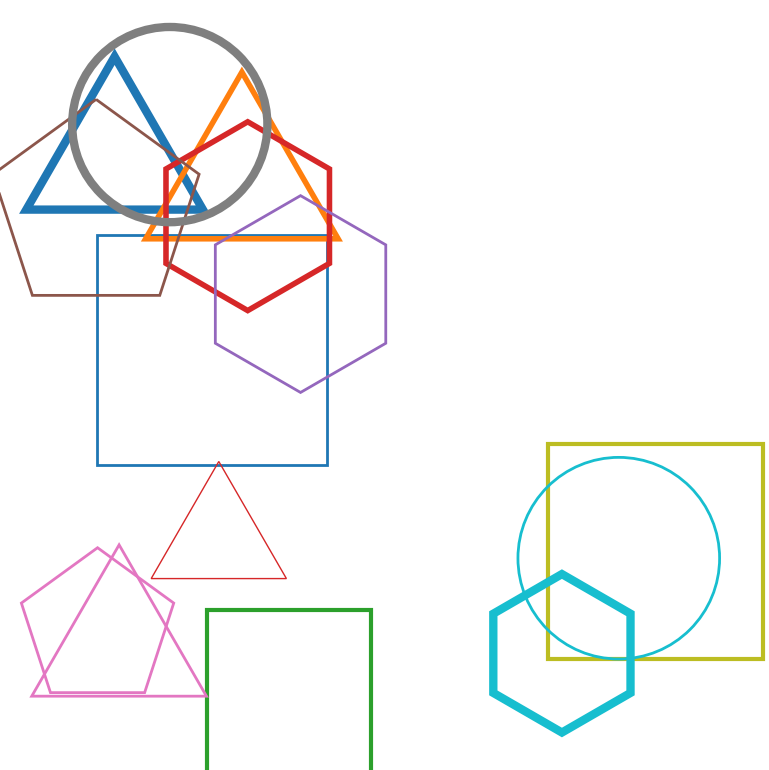[{"shape": "square", "thickness": 1, "radius": 0.75, "center": [0.276, 0.545]}, {"shape": "triangle", "thickness": 3, "radius": 0.66, "center": [0.149, 0.794]}, {"shape": "triangle", "thickness": 2, "radius": 0.72, "center": [0.314, 0.762]}, {"shape": "square", "thickness": 1.5, "radius": 0.53, "center": [0.375, 0.101]}, {"shape": "triangle", "thickness": 0.5, "radius": 0.51, "center": [0.284, 0.299]}, {"shape": "hexagon", "thickness": 2, "radius": 0.61, "center": [0.322, 0.719]}, {"shape": "hexagon", "thickness": 1, "radius": 0.64, "center": [0.39, 0.618]}, {"shape": "pentagon", "thickness": 1, "radius": 0.7, "center": [0.125, 0.73]}, {"shape": "triangle", "thickness": 1, "radius": 0.66, "center": [0.155, 0.161]}, {"shape": "pentagon", "thickness": 1, "radius": 0.52, "center": [0.127, 0.185]}, {"shape": "circle", "thickness": 3, "radius": 0.63, "center": [0.221, 0.838]}, {"shape": "square", "thickness": 1.5, "radius": 0.7, "center": [0.851, 0.284]}, {"shape": "circle", "thickness": 1, "radius": 0.65, "center": [0.804, 0.275]}, {"shape": "hexagon", "thickness": 3, "radius": 0.51, "center": [0.73, 0.152]}]